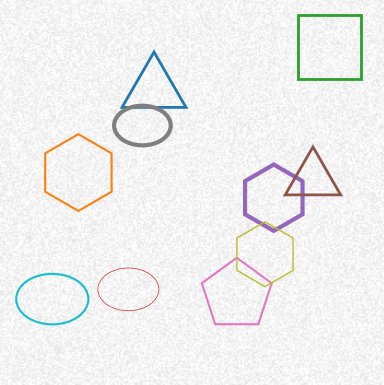[{"shape": "triangle", "thickness": 2, "radius": 0.48, "center": [0.4, 0.769]}, {"shape": "hexagon", "thickness": 1.5, "radius": 0.5, "center": [0.204, 0.552]}, {"shape": "square", "thickness": 2, "radius": 0.41, "center": [0.856, 0.877]}, {"shape": "oval", "thickness": 0.5, "radius": 0.4, "center": [0.333, 0.248]}, {"shape": "hexagon", "thickness": 3, "radius": 0.43, "center": [0.711, 0.486]}, {"shape": "triangle", "thickness": 2, "radius": 0.42, "center": [0.813, 0.535]}, {"shape": "pentagon", "thickness": 1.5, "radius": 0.48, "center": [0.615, 0.235]}, {"shape": "oval", "thickness": 3, "radius": 0.37, "center": [0.37, 0.674]}, {"shape": "hexagon", "thickness": 1, "radius": 0.42, "center": [0.688, 0.34]}, {"shape": "oval", "thickness": 1.5, "radius": 0.47, "center": [0.136, 0.223]}]